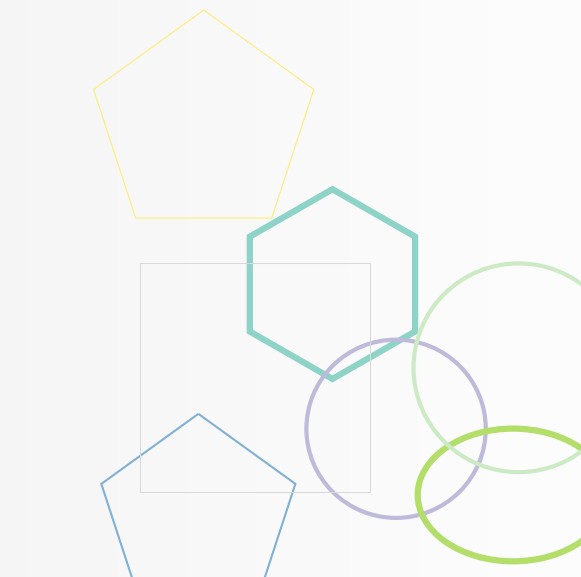[{"shape": "hexagon", "thickness": 3, "radius": 0.82, "center": [0.572, 0.507]}, {"shape": "circle", "thickness": 2, "radius": 0.77, "center": [0.681, 0.257]}, {"shape": "pentagon", "thickness": 1, "radius": 0.88, "center": [0.341, 0.107]}, {"shape": "oval", "thickness": 3, "radius": 0.82, "center": [0.883, 0.142]}, {"shape": "square", "thickness": 0.5, "radius": 0.99, "center": [0.439, 0.345]}, {"shape": "circle", "thickness": 2, "radius": 0.9, "center": [0.892, 0.362]}, {"shape": "pentagon", "thickness": 0.5, "radius": 1.0, "center": [0.35, 0.783]}]